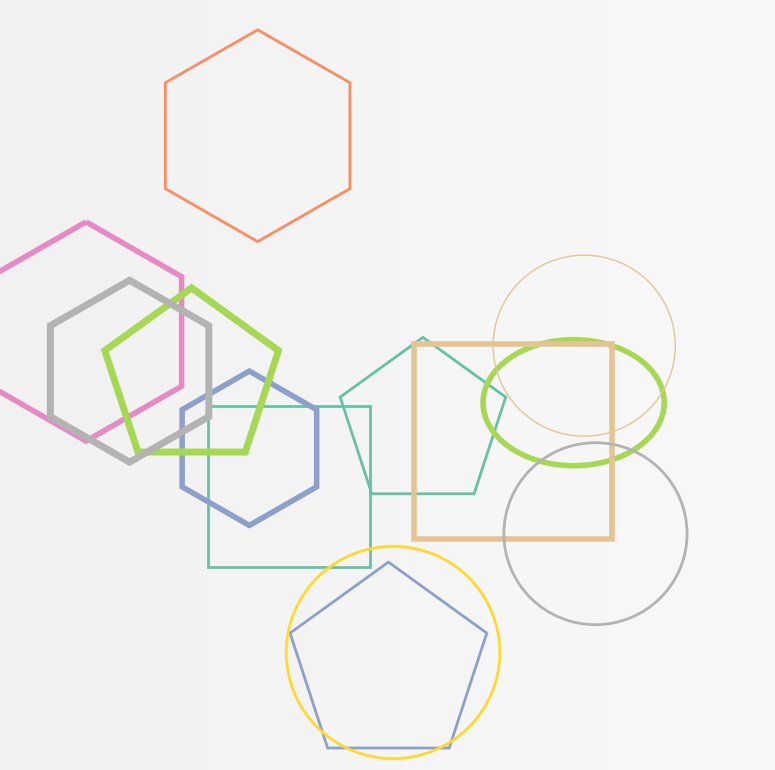[{"shape": "square", "thickness": 1, "radius": 0.52, "center": [0.373, 0.368]}, {"shape": "pentagon", "thickness": 1, "radius": 0.56, "center": [0.546, 0.45]}, {"shape": "hexagon", "thickness": 1, "radius": 0.69, "center": [0.332, 0.824]}, {"shape": "hexagon", "thickness": 2, "radius": 0.5, "center": [0.322, 0.418]}, {"shape": "pentagon", "thickness": 1, "radius": 0.67, "center": [0.501, 0.137]}, {"shape": "hexagon", "thickness": 2, "radius": 0.71, "center": [0.111, 0.569]}, {"shape": "oval", "thickness": 2, "radius": 0.58, "center": [0.74, 0.477]}, {"shape": "pentagon", "thickness": 2.5, "radius": 0.59, "center": [0.247, 0.508]}, {"shape": "circle", "thickness": 1, "radius": 0.69, "center": [0.507, 0.153]}, {"shape": "circle", "thickness": 0.5, "radius": 0.59, "center": [0.754, 0.551]}, {"shape": "square", "thickness": 2, "radius": 0.64, "center": [0.662, 0.427]}, {"shape": "hexagon", "thickness": 2.5, "radius": 0.59, "center": [0.167, 0.518]}, {"shape": "circle", "thickness": 1, "radius": 0.59, "center": [0.768, 0.307]}]